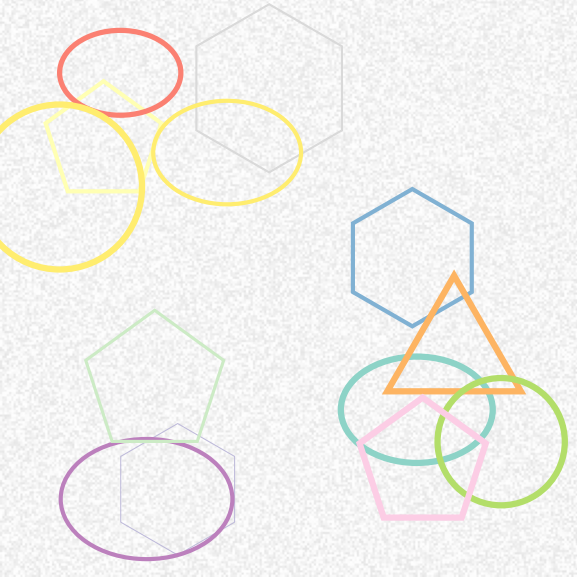[{"shape": "oval", "thickness": 3, "radius": 0.66, "center": [0.722, 0.29]}, {"shape": "pentagon", "thickness": 2, "radius": 0.53, "center": [0.179, 0.753]}, {"shape": "hexagon", "thickness": 0.5, "radius": 0.57, "center": [0.308, 0.152]}, {"shape": "oval", "thickness": 2.5, "radius": 0.52, "center": [0.208, 0.873]}, {"shape": "hexagon", "thickness": 2, "radius": 0.59, "center": [0.714, 0.553]}, {"shape": "triangle", "thickness": 3, "radius": 0.67, "center": [0.786, 0.388]}, {"shape": "circle", "thickness": 3, "radius": 0.55, "center": [0.868, 0.234]}, {"shape": "pentagon", "thickness": 3, "radius": 0.57, "center": [0.732, 0.196]}, {"shape": "hexagon", "thickness": 1, "radius": 0.73, "center": [0.466, 0.846]}, {"shape": "oval", "thickness": 2, "radius": 0.74, "center": [0.254, 0.135]}, {"shape": "pentagon", "thickness": 1.5, "radius": 0.63, "center": [0.268, 0.336]}, {"shape": "oval", "thickness": 2, "radius": 0.64, "center": [0.393, 0.735]}, {"shape": "circle", "thickness": 3, "radius": 0.71, "center": [0.103, 0.675]}]